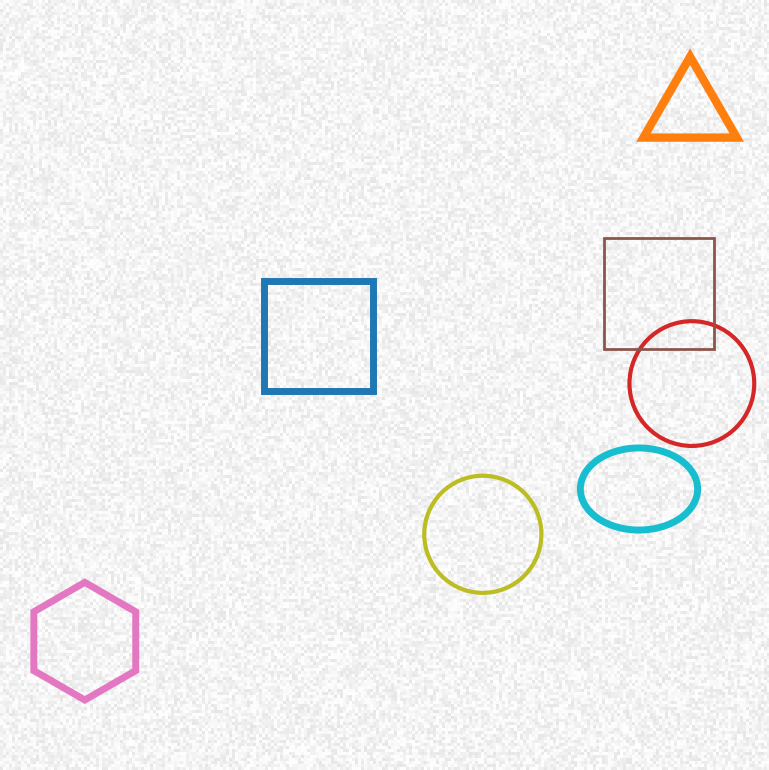[{"shape": "square", "thickness": 2.5, "radius": 0.36, "center": [0.413, 0.564]}, {"shape": "triangle", "thickness": 3, "radius": 0.35, "center": [0.896, 0.856]}, {"shape": "circle", "thickness": 1.5, "radius": 0.41, "center": [0.899, 0.502]}, {"shape": "square", "thickness": 1, "radius": 0.36, "center": [0.856, 0.618]}, {"shape": "hexagon", "thickness": 2.5, "radius": 0.38, "center": [0.11, 0.167]}, {"shape": "circle", "thickness": 1.5, "radius": 0.38, "center": [0.627, 0.306]}, {"shape": "oval", "thickness": 2.5, "radius": 0.38, "center": [0.83, 0.365]}]